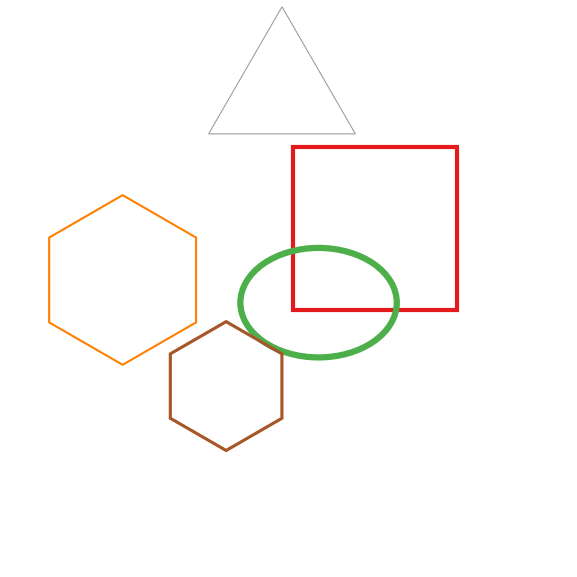[{"shape": "square", "thickness": 2, "radius": 0.71, "center": [0.649, 0.603]}, {"shape": "oval", "thickness": 3, "radius": 0.68, "center": [0.552, 0.475]}, {"shape": "hexagon", "thickness": 1, "radius": 0.73, "center": [0.212, 0.514]}, {"shape": "hexagon", "thickness": 1.5, "radius": 0.56, "center": [0.392, 0.331]}, {"shape": "triangle", "thickness": 0.5, "radius": 0.73, "center": [0.488, 0.841]}]